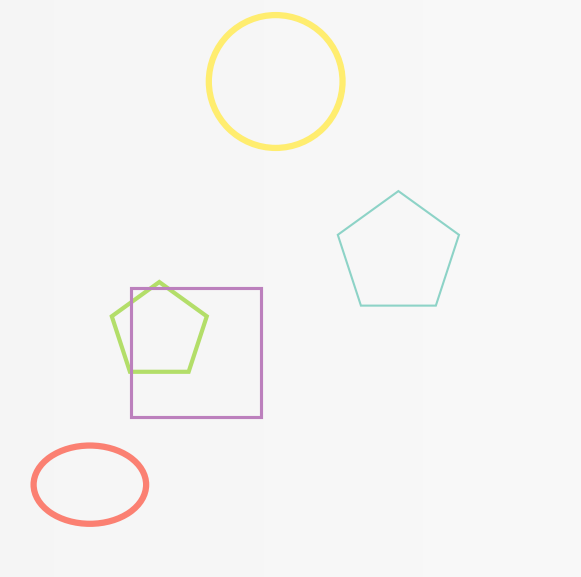[{"shape": "pentagon", "thickness": 1, "radius": 0.55, "center": [0.685, 0.559]}, {"shape": "oval", "thickness": 3, "radius": 0.48, "center": [0.155, 0.16]}, {"shape": "pentagon", "thickness": 2, "radius": 0.43, "center": [0.274, 0.425]}, {"shape": "square", "thickness": 1.5, "radius": 0.56, "center": [0.337, 0.389]}, {"shape": "circle", "thickness": 3, "radius": 0.58, "center": [0.474, 0.858]}]